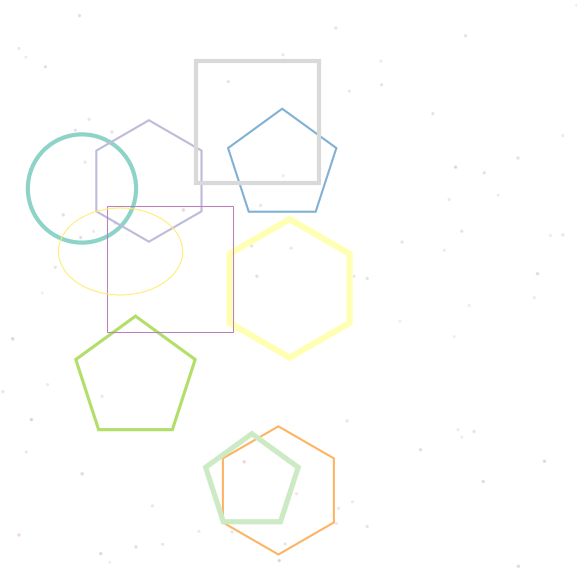[{"shape": "circle", "thickness": 2, "radius": 0.47, "center": [0.142, 0.673]}, {"shape": "hexagon", "thickness": 3, "radius": 0.6, "center": [0.501, 0.5]}, {"shape": "hexagon", "thickness": 1, "radius": 0.53, "center": [0.258, 0.686]}, {"shape": "pentagon", "thickness": 1, "radius": 0.49, "center": [0.489, 0.712]}, {"shape": "hexagon", "thickness": 1, "radius": 0.55, "center": [0.482, 0.15]}, {"shape": "pentagon", "thickness": 1.5, "radius": 0.54, "center": [0.235, 0.343]}, {"shape": "square", "thickness": 2, "radius": 0.53, "center": [0.446, 0.788]}, {"shape": "square", "thickness": 0.5, "radius": 0.55, "center": [0.295, 0.533]}, {"shape": "pentagon", "thickness": 2.5, "radius": 0.42, "center": [0.436, 0.164]}, {"shape": "oval", "thickness": 0.5, "radius": 0.54, "center": [0.209, 0.564]}]